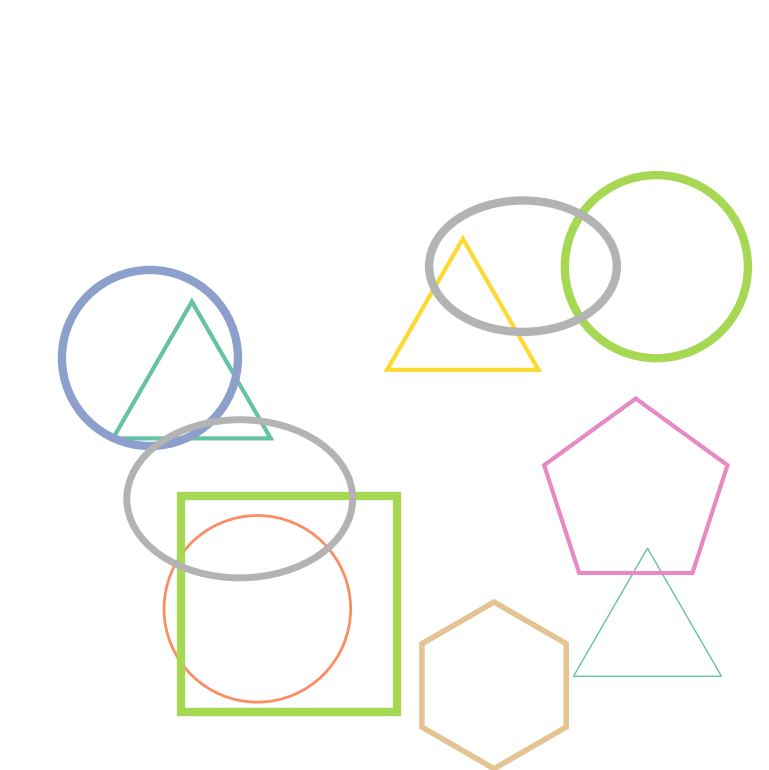[{"shape": "triangle", "thickness": 0.5, "radius": 0.55, "center": [0.841, 0.177]}, {"shape": "triangle", "thickness": 1.5, "radius": 0.59, "center": [0.249, 0.49]}, {"shape": "circle", "thickness": 1, "radius": 0.61, "center": [0.334, 0.209]}, {"shape": "circle", "thickness": 3, "radius": 0.57, "center": [0.195, 0.535]}, {"shape": "pentagon", "thickness": 1.5, "radius": 0.63, "center": [0.826, 0.357]}, {"shape": "square", "thickness": 3, "radius": 0.7, "center": [0.375, 0.216]}, {"shape": "circle", "thickness": 3, "radius": 0.59, "center": [0.852, 0.654]}, {"shape": "triangle", "thickness": 1.5, "radius": 0.57, "center": [0.601, 0.576]}, {"shape": "hexagon", "thickness": 2, "radius": 0.54, "center": [0.642, 0.11]}, {"shape": "oval", "thickness": 2.5, "radius": 0.73, "center": [0.311, 0.352]}, {"shape": "oval", "thickness": 3, "radius": 0.61, "center": [0.679, 0.654]}]